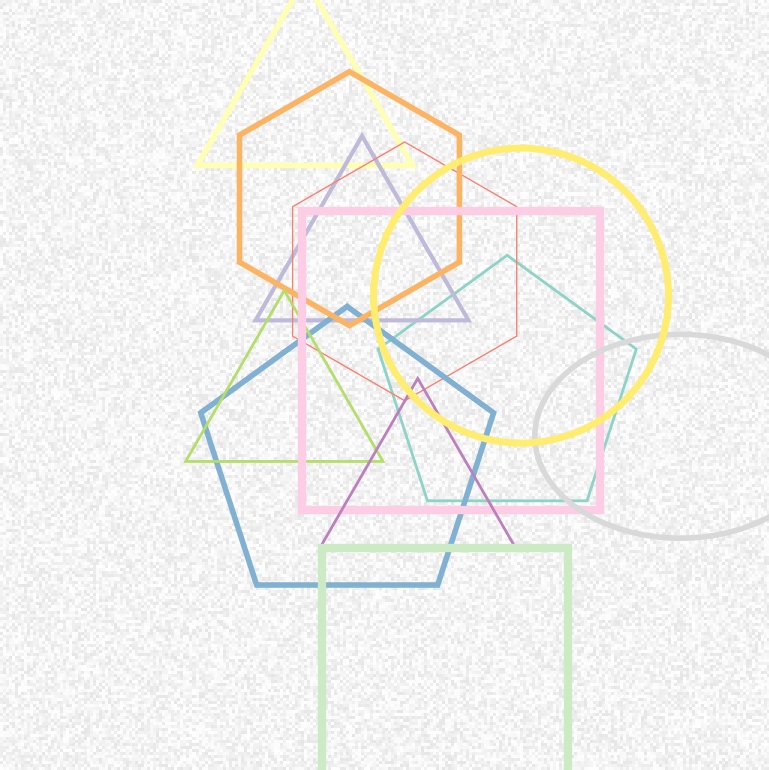[{"shape": "pentagon", "thickness": 1, "radius": 0.88, "center": [0.659, 0.492]}, {"shape": "triangle", "thickness": 2, "radius": 0.81, "center": [0.396, 0.866]}, {"shape": "triangle", "thickness": 1.5, "radius": 0.8, "center": [0.47, 0.664]}, {"shape": "hexagon", "thickness": 0.5, "radius": 0.84, "center": [0.526, 0.648]}, {"shape": "pentagon", "thickness": 2, "radius": 1.0, "center": [0.451, 0.402]}, {"shape": "hexagon", "thickness": 2, "radius": 0.82, "center": [0.454, 0.742]}, {"shape": "triangle", "thickness": 1, "radius": 0.74, "center": [0.369, 0.475]}, {"shape": "square", "thickness": 3, "radius": 0.97, "center": [0.586, 0.532]}, {"shape": "oval", "thickness": 2, "radius": 0.95, "center": [0.884, 0.433]}, {"shape": "triangle", "thickness": 1, "radius": 0.72, "center": [0.543, 0.364]}, {"shape": "square", "thickness": 3, "radius": 0.8, "center": [0.578, 0.129]}, {"shape": "circle", "thickness": 2.5, "radius": 0.96, "center": [0.677, 0.616]}]